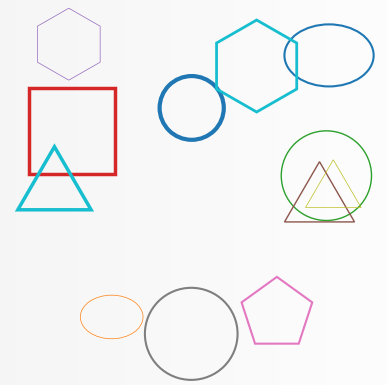[{"shape": "circle", "thickness": 3, "radius": 0.41, "center": [0.495, 0.72]}, {"shape": "oval", "thickness": 1.5, "radius": 0.58, "center": [0.849, 0.856]}, {"shape": "oval", "thickness": 0.5, "radius": 0.4, "center": [0.288, 0.177]}, {"shape": "circle", "thickness": 1, "radius": 0.58, "center": [0.842, 0.544]}, {"shape": "square", "thickness": 2.5, "radius": 0.56, "center": [0.186, 0.66]}, {"shape": "hexagon", "thickness": 0.5, "radius": 0.47, "center": [0.178, 0.885]}, {"shape": "triangle", "thickness": 1, "radius": 0.52, "center": [0.825, 0.476]}, {"shape": "pentagon", "thickness": 1.5, "radius": 0.48, "center": [0.715, 0.185]}, {"shape": "circle", "thickness": 1.5, "radius": 0.6, "center": [0.494, 0.133]}, {"shape": "triangle", "thickness": 0.5, "radius": 0.41, "center": [0.86, 0.502]}, {"shape": "triangle", "thickness": 2.5, "radius": 0.55, "center": [0.141, 0.51]}, {"shape": "hexagon", "thickness": 2, "radius": 0.6, "center": [0.662, 0.829]}]